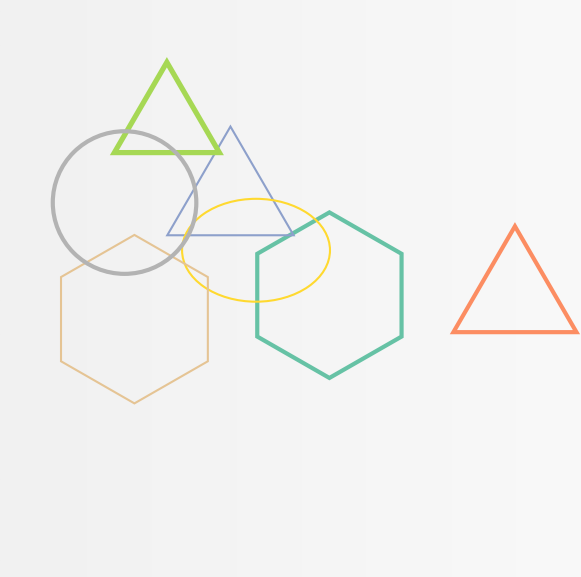[{"shape": "hexagon", "thickness": 2, "radius": 0.72, "center": [0.567, 0.488]}, {"shape": "triangle", "thickness": 2, "radius": 0.61, "center": [0.886, 0.485]}, {"shape": "triangle", "thickness": 1, "radius": 0.63, "center": [0.396, 0.654]}, {"shape": "triangle", "thickness": 2.5, "radius": 0.52, "center": [0.287, 0.787]}, {"shape": "oval", "thickness": 1, "radius": 0.64, "center": [0.44, 0.566]}, {"shape": "hexagon", "thickness": 1, "radius": 0.73, "center": [0.231, 0.446]}, {"shape": "circle", "thickness": 2, "radius": 0.62, "center": [0.214, 0.648]}]